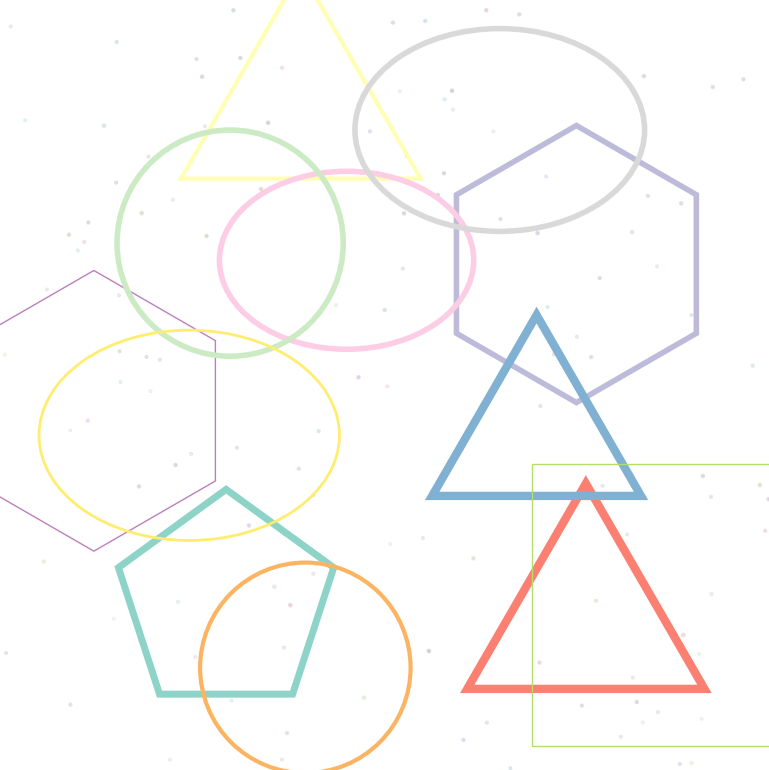[{"shape": "pentagon", "thickness": 2.5, "radius": 0.74, "center": [0.294, 0.217]}, {"shape": "triangle", "thickness": 1.5, "radius": 0.9, "center": [0.391, 0.858]}, {"shape": "hexagon", "thickness": 2, "radius": 0.9, "center": [0.749, 0.657]}, {"shape": "triangle", "thickness": 3, "radius": 0.89, "center": [0.761, 0.194]}, {"shape": "triangle", "thickness": 3, "radius": 0.78, "center": [0.697, 0.434]}, {"shape": "circle", "thickness": 1.5, "radius": 0.68, "center": [0.397, 0.133]}, {"shape": "square", "thickness": 0.5, "radius": 0.91, "center": [0.873, 0.214]}, {"shape": "oval", "thickness": 2, "radius": 0.83, "center": [0.45, 0.662]}, {"shape": "oval", "thickness": 2, "radius": 0.94, "center": [0.649, 0.831]}, {"shape": "hexagon", "thickness": 0.5, "radius": 0.91, "center": [0.122, 0.466]}, {"shape": "circle", "thickness": 2, "radius": 0.73, "center": [0.299, 0.684]}, {"shape": "oval", "thickness": 1, "radius": 0.98, "center": [0.246, 0.435]}]